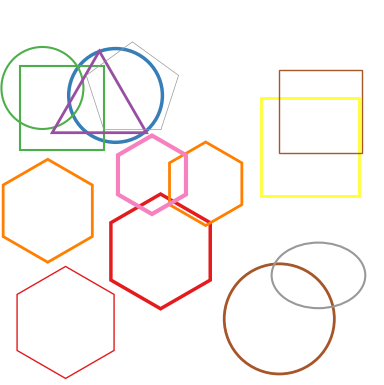[{"shape": "hexagon", "thickness": 1, "radius": 0.73, "center": [0.17, 0.162]}, {"shape": "hexagon", "thickness": 2.5, "radius": 0.74, "center": [0.417, 0.347]}, {"shape": "circle", "thickness": 2.5, "radius": 0.61, "center": [0.3, 0.752]}, {"shape": "square", "thickness": 1.5, "radius": 0.54, "center": [0.161, 0.72]}, {"shape": "circle", "thickness": 1.5, "radius": 0.53, "center": [0.11, 0.771]}, {"shape": "triangle", "thickness": 2, "radius": 0.71, "center": [0.258, 0.726]}, {"shape": "hexagon", "thickness": 2, "radius": 0.54, "center": [0.534, 0.523]}, {"shape": "hexagon", "thickness": 2, "radius": 0.67, "center": [0.124, 0.453]}, {"shape": "square", "thickness": 2, "radius": 0.63, "center": [0.804, 0.617]}, {"shape": "square", "thickness": 1, "radius": 0.54, "center": [0.833, 0.711]}, {"shape": "circle", "thickness": 2, "radius": 0.72, "center": [0.725, 0.172]}, {"shape": "hexagon", "thickness": 3, "radius": 0.51, "center": [0.395, 0.546]}, {"shape": "pentagon", "thickness": 0.5, "radius": 0.63, "center": [0.344, 0.765]}, {"shape": "oval", "thickness": 1.5, "radius": 0.61, "center": [0.827, 0.285]}]